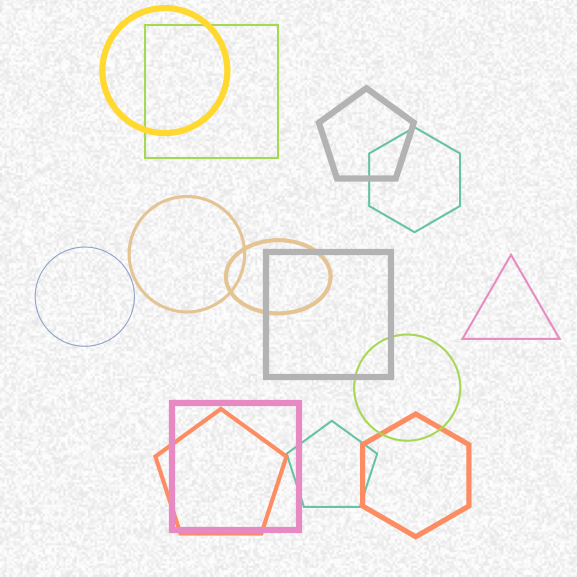[{"shape": "pentagon", "thickness": 1, "radius": 0.41, "center": [0.575, 0.188]}, {"shape": "hexagon", "thickness": 1, "radius": 0.45, "center": [0.718, 0.688]}, {"shape": "pentagon", "thickness": 2, "radius": 0.6, "center": [0.383, 0.172]}, {"shape": "hexagon", "thickness": 2.5, "radius": 0.53, "center": [0.72, 0.176]}, {"shape": "circle", "thickness": 0.5, "radius": 0.43, "center": [0.147, 0.485]}, {"shape": "square", "thickness": 3, "radius": 0.55, "center": [0.408, 0.191]}, {"shape": "triangle", "thickness": 1, "radius": 0.49, "center": [0.885, 0.461]}, {"shape": "circle", "thickness": 1, "radius": 0.46, "center": [0.705, 0.328]}, {"shape": "square", "thickness": 1, "radius": 0.57, "center": [0.366, 0.84]}, {"shape": "circle", "thickness": 3, "radius": 0.54, "center": [0.285, 0.877]}, {"shape": "circle", "thickness": 1.5, "radius": 0.5, "center": [0.324, 0.559]}, {"shape": "oval", "thickness": 2, "radius": 0.45, "center": [0.482, 0.52]}, {"shape": "pentagon", "thickness": 3, "radius": 0.43, "center": [0.634, 0.76]}, {"shape": "square", "thickness": 3, "radius": 0.54, "center": [0.569, 0.454]}]